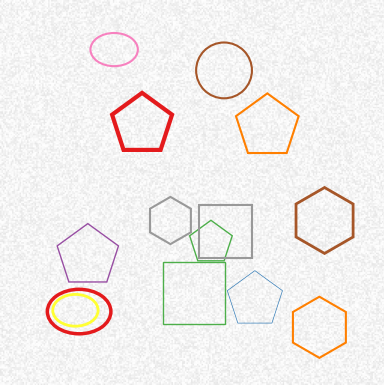[{"shape": "pentagon", "thickness": 3, "radius": 0.41, "center": [0.369, 0.677]}, {"shape": "oval", "thickness": 2.5, "radius": 0.41, "center": [0.205, 0.191]}, {"shape": "pentagon", "thickness": 0.5, "radius": 0.38, "center": [0.662, 0.222]}, {"shape": "pentagon", "thickness": 1, "radius": 0.29, "center": [0.548, 0.37]}, {"shape": "square", "thickness": 1, "radius": 0.4, "center": [0.503, 0.239]}, {"shape": "pentagon", "thickness": 1, "radius": 0.42, "center": [0.228, 0.335]}, {"shape": "hexagon", "thickness": 1.5, "radius": 0.4, "center": [0.83, 0.15]}, {"shape": "pentagon", "thickness": 1.5, "radius": 0.43, "center": [0.694, 0.672]}, {"shape": "oval", "thickness": 2, "radius": 0.29, "center": [0.196, 0.194]}, {"shape": "hexagon", "thickness": 2, "radius": 0.43, "center": [0.843, 0.427]}, {"shape": "circle", "thickness": 1.5, "radius": 0.36, "center": [0.582, 0.817]}, {"shape": "oval", "thickness": 1.5, "radius": 0.31, "center": [0.296, 0.871]}, {"shape": "square", "thickness": 1.5, "radius": 0.34, "center": [0.586, 0.399]}, {"shape": "hexagon", "thickness": 1.5, "radius": 0.31, "center": [0.443, 0.427]}]